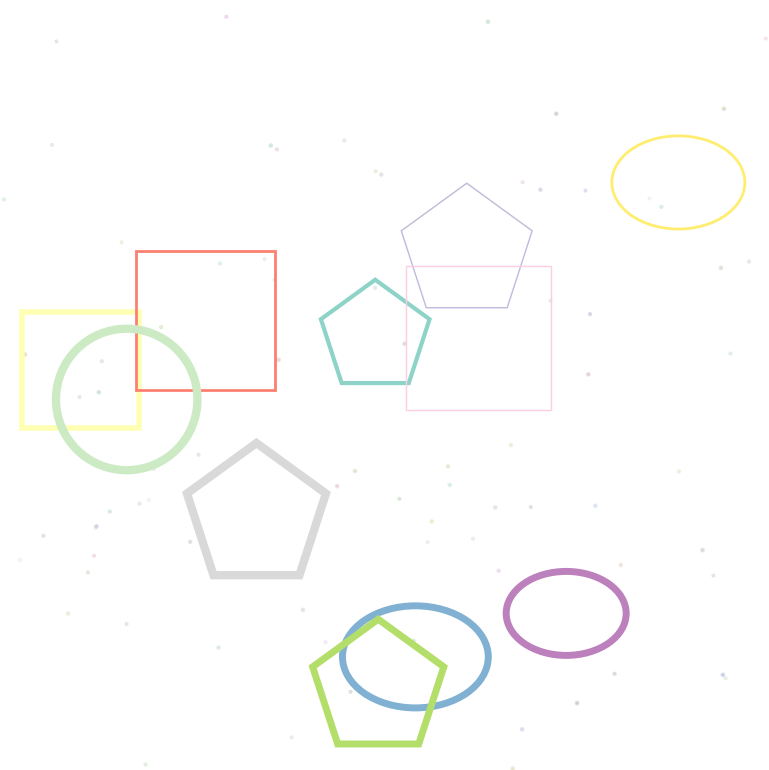[{"shape": "pentagon", "thickness": 1.5, "radius": 0.37, "center": [0.487, 0.563]}, {"shape": "square", "thickness": 2, "radius": 0.38, "center": [0.104, 0.519]}, {"shape": "pentagon", "thickness": 0.5, "radius": 0.45, "center": [0.606, 0.673]}, {"shape": "square", "thickness": 1, "radius": 0.45, "center": [0.267, 0.583]}, {"shape": "oval", "thickness": 2.5, "radius": 0.47, "center": [0.539, 0.147]}, {"shape": "pentagon", "thickness": 2.5, "radius": 0.45, "center": [0.491, 0.106]}, {"shape": "square", "thickness": 0.5, "radius": 0.47, "center": [0.621, 0.561]}, {"shape": "pentagon", "thickness": 3, "radius": 0.47, "center": [0.333, 0.33]}, {"shape": "oval", "thickness": 2.5, "radius": 0.39, "center": [0.735, 0.203]}, {"shape": "circle", "thickness": 3, "radius": 0.46, "center": [0.165, 0.481]}, {"shape": "oval", "thickness": 1, "radius": 0.43, "center": [0.881, 0.763]}]